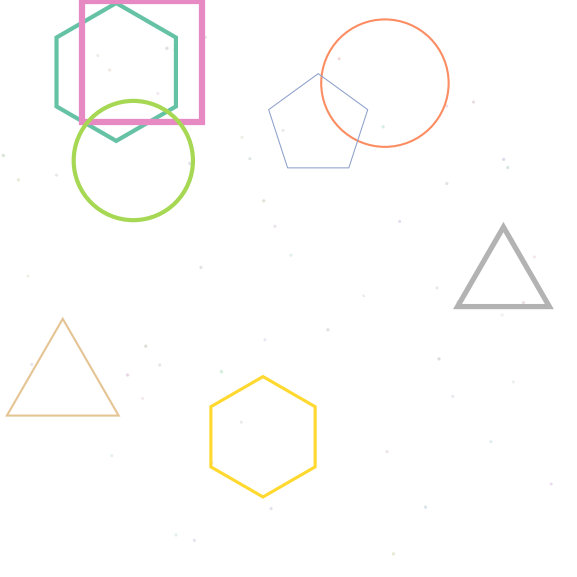[{"shape": "hexagon", "thickness": 2, "radius": 0.6, "center": [0.201, 0.874]}, {"shape": "circle", "thickness": 1, "radius": 0.55, "center": [0.667, 0.855]}, {"shape": "pentagon", "thickness": 0.5, "radius": 0.45, "center": [0.551, 0.781]}, {"shape": "square", "thickness": 3, "radius": 0.52, "center": [0.246, 0.892]}, {"shape": "circle", "thickness": 2, "radius": 0.52, "center": [0.231, 0.721]}, {"shape": "hexagon", "thickness": 1.5, "radius": 0.52, "center": [0.455, 0.243]}, {"shape": "triangle", "thickness": 1, "radius": 0.56, "center": [0.109, 0.335]}, {"shape": "triangle", "thickness": 2.5, "radius": 0.46, "center": [0.872, 0.514]}]